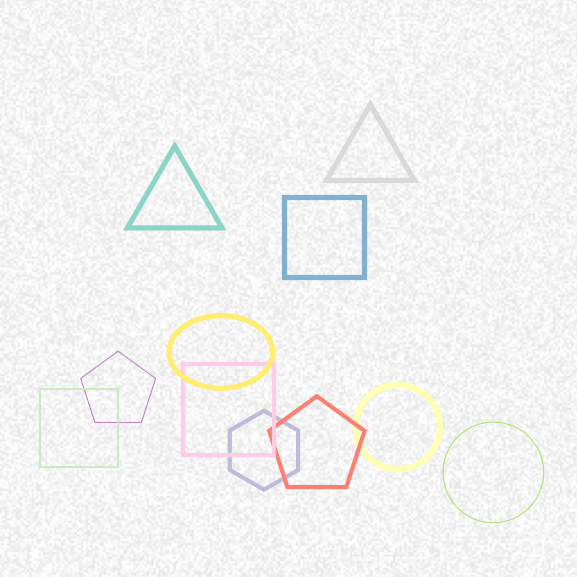[{"shape": "triangle", "thickness": 2.5, "radius": 0.47, "center": [0.303, 0.652]}, {"shape": "circle", "thickness": 3, "radius": 0.37, "center": [0.689, 0.26]}, {"shape": "hexagon", "thickness": 2, "radius": 0.34, "center": [0.457, 0.22]}, {"shape": "pentagon", "thickness": 2, "radius": 0.43, "center": [0.549, 0.226]}, {"shape": "square", "thickness": 2.5, "radius": 0.35, "center": [0.561, 0.589]}, {"shape": "circle", "thickness": 0.5, "radius": 0.44, "center": [0.854, 0.181]}, {"shape": "square", "thickness": 2, "radius": 0.39, "center": [0.396, 0.29]}, {"shape": "triangle", "thickness": 2.5, "radius": 0.44, "center": [0.641, 0.731]}, {"shape": "pentagon", "thickness": 0.5, "radius": 0.34, "center": [0.205, 0.323]}, {"shape": "square", "thickness": 1, "radius": 0.33, "center": [0.137, 0.258]}, {"shape": "oval", "thickness": 2.5, "radius": 0.45, "center": [0.383, 0.39]}]